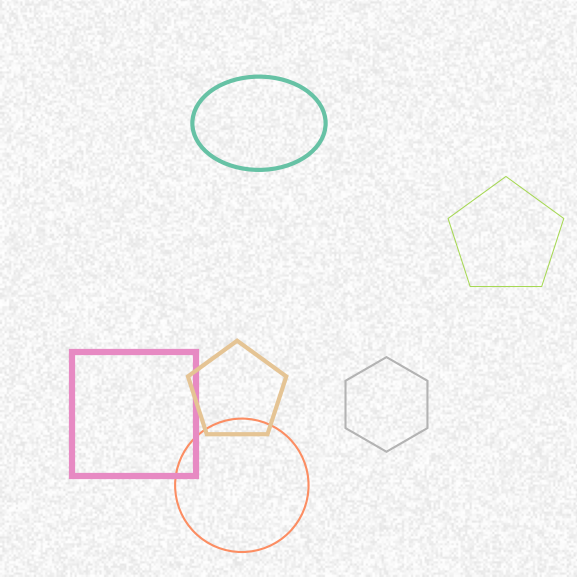[{"shape": "oval", "thickness": 2, "radius": 0.58, "center": [0.448, 0.786]}, {"shape": "circle", "thickness": 1, "radius": 0.58, "center": [0.419, 0.159]}, {"shape": "square", "thickness": 3, "radius": 0.54, "center": [0.232, 0.283]}, {"shape": "pentagon", "thickness": 0.5, "radius": 0.53, "center": [0.876, 0.588]}, {"shape": "pentagon", "thickness": 2, "radius": 0.45, "center": [0.411, 0.32]}, {"shape": "hexagon", "thickness": 1, "radius": 0.41, "center": [0.669, 0.299]}]